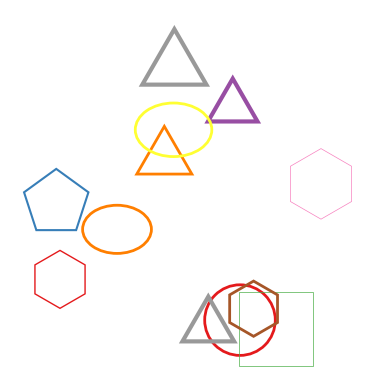[{"shape": "hexagon", "thickness": 1, "radius": 0.38, "center": [0.156, 0.274]}, {"shape": "circle", "thickness": 2, "radius": 0.46, "center": [0.623, 0.169]}, {"shape": "pentagon", "thickness": 1.5, "radius": 0.44, "center": [0.146, 0.473]}, {"shape": "square", "thickness": 0.5, "radius": 0.48, "center": [0.718, 0.145]}, {"shape": "triangle", "thickness": 3, "radius": 0.37, "center": [0.605, 0.722]}, {"shape": "triangle", "thickness": 2, "radius": 0.41, "center": [0.427, 0.589]}, {"shape": "oval", "thickness": 2, "radius": 0.45, "center": [0.304, 0.404]}, {"shape": "oval", "thickness": 2, "radius": 0.5, "center": [0.451, 0.663]}, {"shape": "hexagon", "thickness": 2, "radius": 0.36, "center": [0.659, 0.198]}, {"shape": "hexagon", "thickness": 0.5, "radius": 0.46, "center": [0.834, 0.522]}, {"shape": "triangle", "thickness": 3, "radius": 0.48, "center": [0.453, 0.828]}, {"shape": "triangle", "thickness": 3, "radius": 0.39, "center": [0.541, 0.152]}]